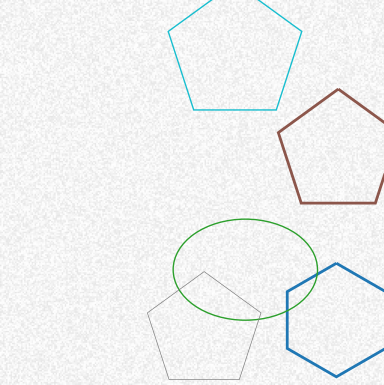[{"shape": "hexagon", "thickness": 2, "radius": 0.74, "center": [0.874, 0.169]}, {"shape": "oval", "thickness": 1, "radius": 0.94, "center": [0.637, 0.3]}, {"shape": "pentagon", "thickness": 2, "radius": 0.82, "center": [0.879, 0.605]}, {"shape": "pentagon", "thickness": 0.5, "radius": 0.78, "center": [0.53, 0.139]}, {"shape": "pentagon", "thickness": 1, "radius": 0.91, "center": [0.61, 0.862]}]